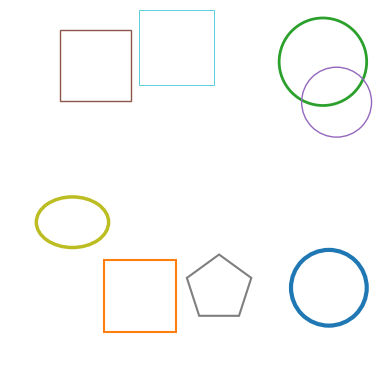[{"shape": "circle", "thickness": 3, "radius": 0.49, "center": [0.854, 0.253]}, {"shape": "square", "thickness": 1.5, "radius": 0.47, "center": [0.364, 0.231]}, {"shape": "circle", "thickness": 2, "radius": 0.57, "center": [0.839, 0.84]}, {"shape": "circle", "thickness": 1, "radius": 0.45, "center": [0.874, 0.735]}, {"shape": "square", "thickness": 1, "radius": 0.46, "center": [0.248, 0.829]}, {"shape": "pentagon", "thickness": 1.5, "radius": 0.44, "center": [0.569, 0.251]}, {"shape": "oval", "thickness": 2.5, "radius": 0.47, "center": [0.188, 0.423]}, {"shape": "square", "thickness": 0.5, "radius": 0.48, "center": [0.459, 0.877]}]